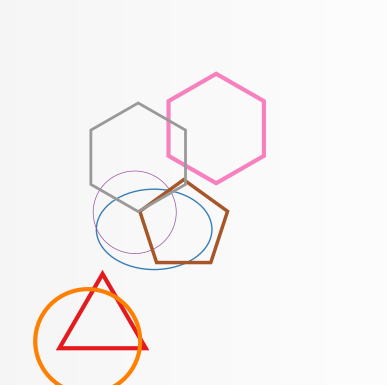[{"shape": "triangle", "thickness": 3, "radius": 0.64, "center": [0.265, 0.16]}, {"shape": "oval", "thickness": 1, "radius": 0.75, "center": [0.398, 0.404]}, {"shape": "circle", "thickness": 0.5, "radius": 0.54, "center": [0.348, 0.449]}, {"shape": "circle", "thickness": 3, "radius": 0.68, "center": [0.226, 0.114]}, {"shape": "pentagon", "thickness": 2.5, "radius": 0.6, "center": [0.474, 0.414]}, {"shape": "hexagon", "thickness": 3, "radius": 0.71, "center": [0.558, 0.666]}, {"shape": "hexagon", "thickness": 2, "radius": 0.7, "center": [0.357, 0.592]}]